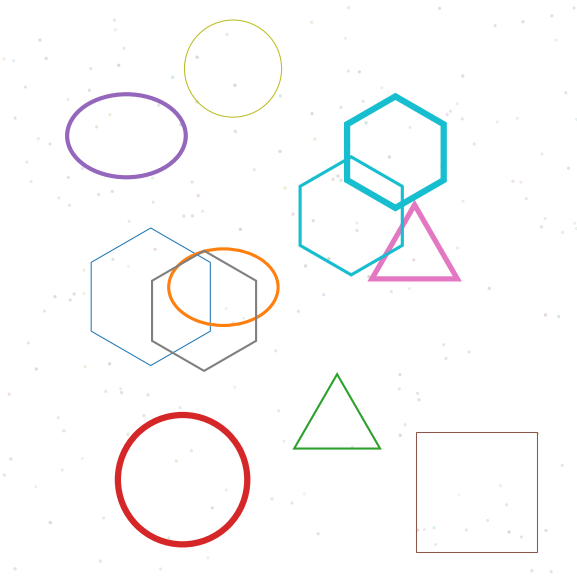[{"shape": "hexagon", "thickness": 0.5, "radius": 0.6, "center": [0.261, 0.485]}, {"shape": "oval", "thickness": 1.5, "radius": 0.47, "center": [0.387, 0.502]}, {"shape": "triangle", "thickness": 1, "radius": 0.43, "center": [0.584, 0.265]}, {"shape": "circle", "thickness": 3, "radius": 0.56, "center": [0.316, 0.169]}, {"shape": "oval", "thickness": 2, "radius": 0.51, "center": [0.219, 0.764]}, {"shape": "square", "thickness": 0.5, "radius": 0.52, "center": [0.825, 0.147]}, {"shape": "triangle", "thickness": 2.5, "radius": 0.43, "center": [0.718, 0.559]}, {"shape": "hexagon", "thickness": 1, "radius": 0.52, "center": [0.353, 0.461]}, {"shape": "circle", "thickness": 0.5, "radius": 0.42, "center": [0.404, 0.88]}, {"shape": "hexagon", "thickness": 3, "radius": 0.48, "center": [0.685, 0.736]}, {"shape": "hexagon", "thickness": 1.5, "radius": 0.51, "center": [0.608, 0.625]}]